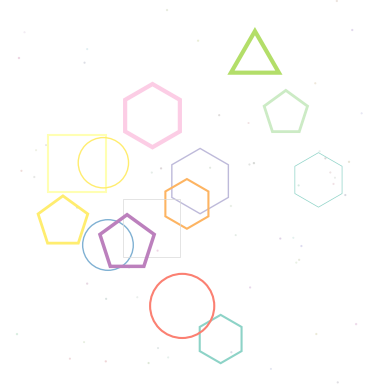[{"shape": "hexagon", "thickness": 1.5, "radius": 0.31, "center": [0.573, 0.119]}, {"shape": "hexagon", "thickness": 0.5, "radius": 0.35, "center": [0.827, 0.533]}, {"shape": "square", "thickness": 1.5, "radius": 0.37, "center": [0.2, 0.575]}, {"shape": "hexagon", "thickness": 1, "radius": 0.42, "center": [0.52, 0.53]}, {"shape": "circle", "thickness": 1.5, "radius": 0.42, "center": [0.473, 0.205]}, {"shape": "circle", "thickness": 1, "radius": 0.33, "center": [0.28, 0.364]}, {"shape": "hexagon", "thickness": 1.5, "radius": 0.32, "center": [0.485, 0.47]}, {"shape": "triangle", "thickness": 3, "radius": 0.36, "center": [0.662, 0.847]}, {"shape": "hexagon", "thickness": 3, "radius": 0.41, "center": [0.396, 0.7]}, {"shape": "square", "thickness": 0.5, "radius": 0.37, "center": [0.393, 0.408]}, {"shape": "pentagon", "thickness": 2.5, "radius": 0.37, "center": [0.33, 0.368]}, {"shape": "pentagon", "thickness": 2, "radius": 0.3, "center": [0.742, 0.706]}, {"shape": "circle", "thickness": 1, "radius": 0.33, "center": [0.269, 0.577]}, {"shape": "pentagon", "thickness": 2, "radius": 0.34, "center": [0.163, 0.423]}]